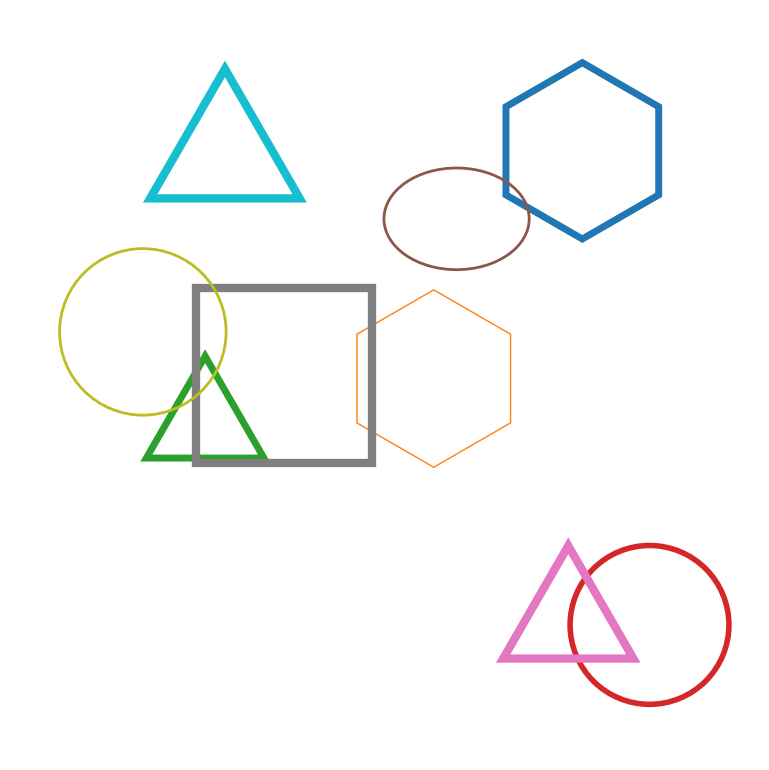[{"shape": "hexagon", "thickness": 2.5, "radius": 0.57, "center": [0.756, 0.804]}, {"shape": "hexagon", "thickness": 0.5, "radius": 0.58, "center": [0.563, 0.508]}, {"shape": "triangle", "thickness": 2.5, "radius": 0.44, "center": [0.266, 0.449]}, {"shape": "circle", "thickness": 2, "radius": 0.52, "center": [0.844, 0.188]}, {"shape": "oval", "thickness": 1, "radius": 0.47, "center": [0.593, 0.716]}, {"shape": "triangle", "thickness": 3, "radius": 0.49, "center": [0.738, 0.194]}, {"shape": "square", "thickness": 3, "radius": 0.57, "center": [0.369, 0.512]}, {"shape": "circle", "thickness": 1, "radius": 0.54, "center": [0.186, 0.569]}, {"shape": "triangle", "thickness": 3, "radius": 0.56, "center": [0.292, 0.798]}]